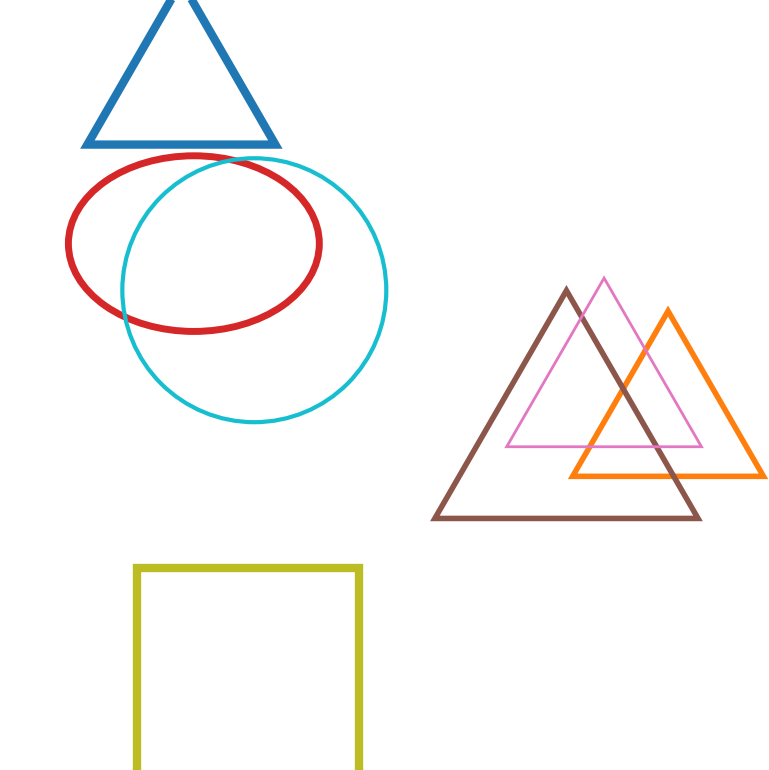[{"shape": "triangle", "thickness": 3, "radius": 0.7, "center": [0.236, 0.883]}, {"shape": "triangle", "thickness": 2, "radius": 0.72, "center": [0.868, 0.453]}, {"shape": "oval", "thickness": 2.5, "radius": 0.81, "center": [0.252, 0.684]}, {"shape": "triangle", "thickness": 2, "radius": 0.99, "center": [0.736, 0.425]}, {"shape": "triangle", "thickness": 1, "radius": 0.73, "center": [0.785, 0.493]}, {"shape": "square", "thickness": 3, "radius": 0.72, "center": [0.322, 0.117]}, {"shape": "circle", "thickness": 1.5, "radius": 0.86, "center": [0.33, 0.623]}]